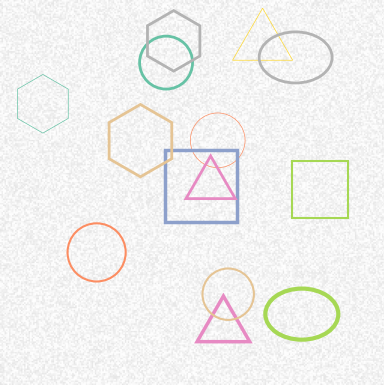[{"shape": "circle", "thickness": 2, "radius": 0.34, "center": [0.431, 0.837]}, {"shape": "hexagon", "thickness": 0.5, "radius": 0.38, "center": [0.111, 0.73]}, {"shape": "circle", "thickness": 0.5, "radius": 0.36, "center": [0.565, 0.636]}, {"shape": "circle", "thickness": 1.5, "radius": 0.38, "center": [0.251, 0.344]}, {"shape": "square", "thickness": 2.5, "radius": 0.47, "center": [0.522, 0.517]}, {"shape": "triangle", "thickness": 2, "radius": 0.37, "center": [0.547, 0.521]}, {"shape": "triangle", "thickness": 2.5, "radius": 0.39, "center": [0.58, 0.152]}, {"shape": "square", "thickness": 1.5, "radius": 0.37, "center": [0.831, 0.507]}, {"shape": "oval", "thickness": 3, "radius": 0.47, "center": [0.784, 0.184]}, {"shape": "triangle", "thickness": 0.5, "radius": 0.45, "center": [0.682, 0.889]}, {"shape": "hexagon", "thickness": 2, "radius": 0.47, "center": [0.365, 0.635]}, {"shape": "circle", "thickness": 1.5, "radius": 0.33, "center": [0.593, 0.236]}, {"shape": "hexagon", "thickness": 2, "radius": 0.39, "center": [0.451, 0.894]}, {"shape": "oval", "thickness": 2, "radius": 0.47, "center": [0.768, 0.851]}]